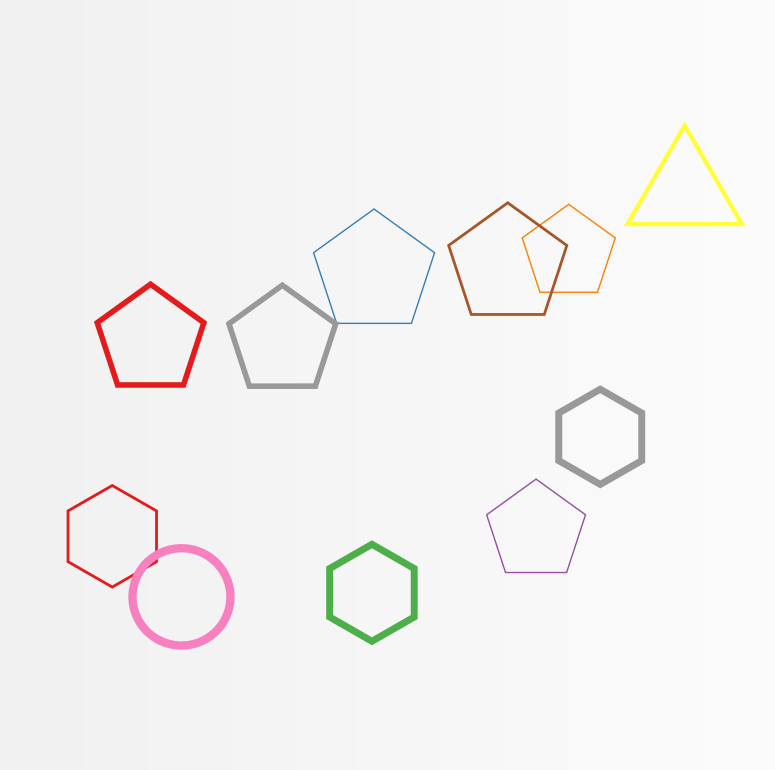[{"shape": "pentagon", "thickness": 2, "radius": 0.36, "center": [0.194, 0.559]}, {"shape": "hexagon", "thickness": 1, "radius": 0.33, "center": [0.145, 0.304]}, {"shape": "pentagon", "thickness": 0.5, "radius": 0.41, "center": [0.483, 0.646]}, {"shape": "hexagon", "thickness": 2.5, "radius": 0.31, "center": [0.48, 0.23]}, {"shape": "pentagon", "thickness": 0.5, "radius": 0.34, "center": [0.692, 0.311]}, {"shape": "pentagon", "thickness": 0.5, "radius": 0.32, "center": [0.734, 0.672]}, {"shape": "triangle", "thickness": 1.5, "radius": 0.43, "center": [0.883, 0.752]}, {"shape": "pentagon", "thickness": 1, "radius": 0.4, "center": [0.655, 0.656]}, {"shape": "circle", "thickness": 3, "radius": 0.32, "center": [0.234, 0.225]}, {"shape": "hexagon", "thickness": 2.5, "radius": 0.31, "center": [0.775, 0.433]}, {"shape": "pentagon", "thickness": 2, "radius": 0.36, "center": [0.364, 0.557]}]